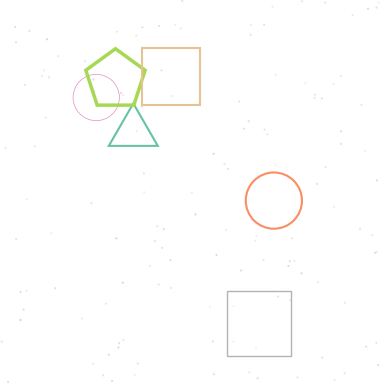[{"shape": "triangle", "thickness": 1.5, "radius": 0.37, "center": [0.346, 0.658]}, {"shape": "circle", "thickness": 1.5, "radius": 0.37, "center": [0.711, 0.479]}, {"shape": "circle", "thickness": 0.5, "radius": 0.3, "center": [0.25, 0.747]}, {"shape": "pentagon", "thickness": 2.5, "radius": 0.41, "center": [0.3, 0.792]}, {"shape": "square", "thickness": 1.5, "radius": 0.37, "center": [0.444, 0.801]}, {"shape": "square", "thickness": 1, "radius": 0.42, "center": [0.672, 0.159]}]